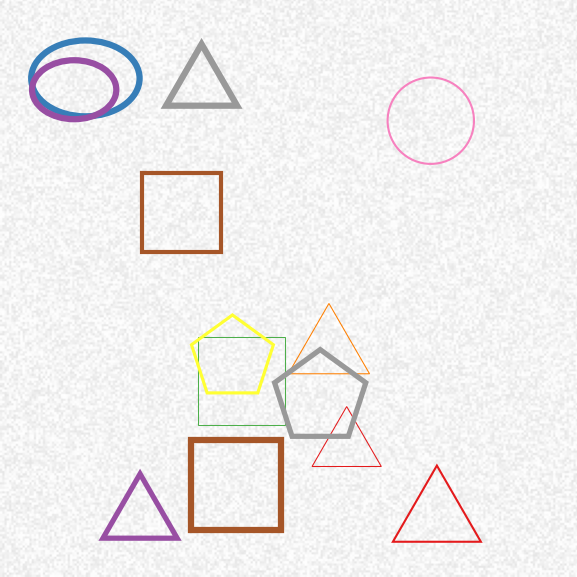[{"shape": "triangle", "thickness": 0.5, "radius": 0.35, "center": [0.6, 0.226]}, {"shape": "triangle", "thickness": 1, "radius": 0.44, "center": [0.757, 0.105]}, {"shape": "oval", "thickness": 3, "radius": 0.47, "center": [0.148, 0.863]}, {"shape": "square", "thickness": 0.5, "radius": 0.38, "center": [0.419, 0.339]}, {"shape": "oval", "thickness": 3, "radius": 0.36, "center": [0.128, 0.844]}, {"shape": "triangle", "thickness": 2.5, "radius": 0.37, "center": [0.243, 0.104]}, {"shape": "triangle", "thickness": 0.5, "radius": 0.41, "center": [0.57, 0.392]}, {"shape": "pentagon", "thickness": 1.5, "radius": 0.37, "center": [0.402, 0.379]}, {"shape": "square", "thickness": 2, "radius": 0.34, "center": [0.314, 0.631]}, {"shape": "square", "thickness": 3, "radius": 0.39, "center": [0.408, 0.16]}, {"shape": "circle", "thickness": 1, "radius": 0.37, "center": [0.746, 0.79]}, {"shape": "triangle", "thickness": 3, "radius": 0.36, "center": [0.349, 0.852]}, {"shape": "pentagon", "thickness": 2.5, "radius": 0.42, "center": [0.554, 0.311]}]